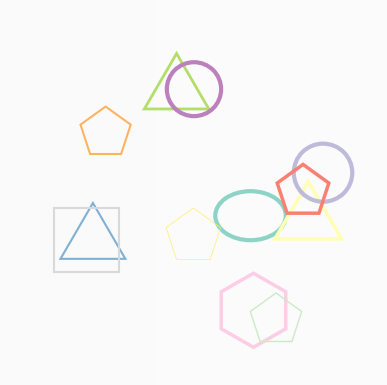[{"shape": "oval", "thickness": 3, "radius": 0.45, "center": [0.647, 0.44]}, {"shape": "triangle", "thickness": 2.5, "radius": 0.5, "center": [0.796, 0.429]}, {"shape": "circle", "thickness": 3, "radius": 0.38, "center": [0.834, 0.551]}, {"shape": "pentagon", "thickness": 2.5, "radius": 0.35, "center": [0.782, 0.503]}, {"shape": "triangle", "thickness": 1.5, "radius": 0.48, "center": [0.24, 0.376]}, {"shape": "pentagon", "thickness": 1.5, "radius": 0.34, "center": [0.273, 0.655]}, {"shape": "triangle", "thickness": 2, "radius": 0.48, "center": [0.456, 0.765]}, {"shape": "hexagon", "thickness": 2.5, "radius": 0.48, "center": [0.654, 0.194]}, {"shape": "square", "thickness": 1.5, "radius": 0.42, "center": [0.222, 0.377]}, {"shape": "circle", "thickness": 3, "radius": 0.35, "center": [0.501, 0.768]}, {"shape": "pentagon", "thickness": 1, "radius": 0.35, "center": [0.712, 0.169]}, {"shape": "pentagon", "thickness": 0.5, "radius": 0.37, "center": [0.499, 0.386]}]